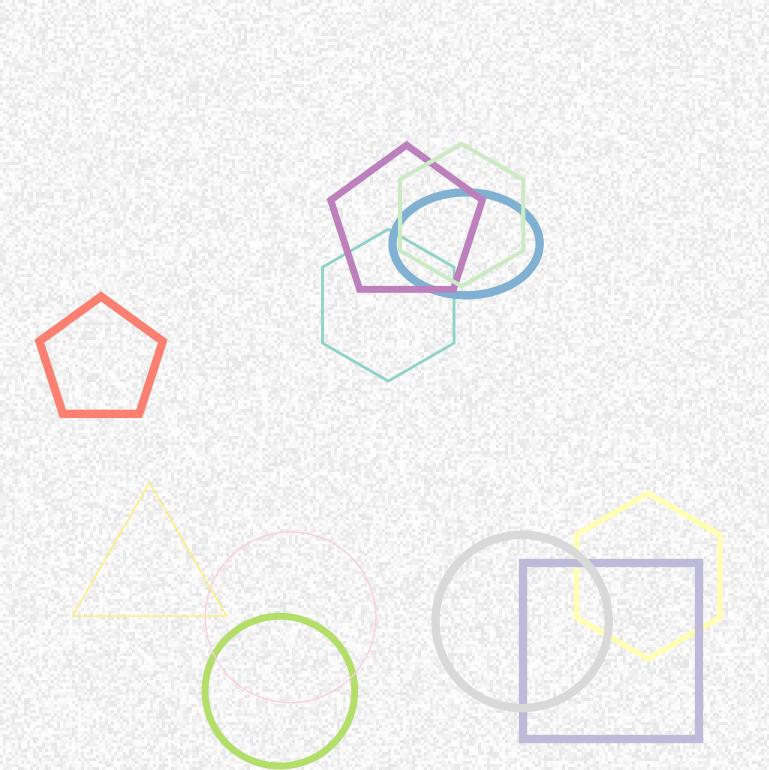[{"shape": "hexagon", "thickness": 1, "radius": 0.49, "center": [0.504, 0.604]}, {"shape": "hexagon", "thickness": 2, "radius": 0.54, "center": [0.842, 0.252]}, {"shape": "square", "thickness": 3, "radius": 0.57, "center": [0.794, 0.154]}, {"shape": "pentagon", "thickness": 3, "radius": 0.42, "center": [0.131, 0.531]}, {"shape": "oval", "thickness": 3, "radius": 0.48, "center": [0.605, 0.683]}, {"shape": "circle", "thickness": 2.5, "radius": 0.49, "center": [0.363, 0.102]}, {"shape": "circle", "thickness": 0.5, "radius": 0.55, "center": [0.377, 0.198]}, {"shape": "circle", "thickness": 3, "radius": 0.56, "center": [0.678, 0.193]}, {"shape": "pentagon", "thickness": 2.5, "radius": 0.52, "center": [0.528, 0.708]}, {"shape": "hexagon", "thickness": 1.5, "radius": 0.46, "center": [0.6, 0.721]}, {"shape": "triangle", "thickness": 0.5, "radius": 0.58, "center": [0.194, 0.258]}]